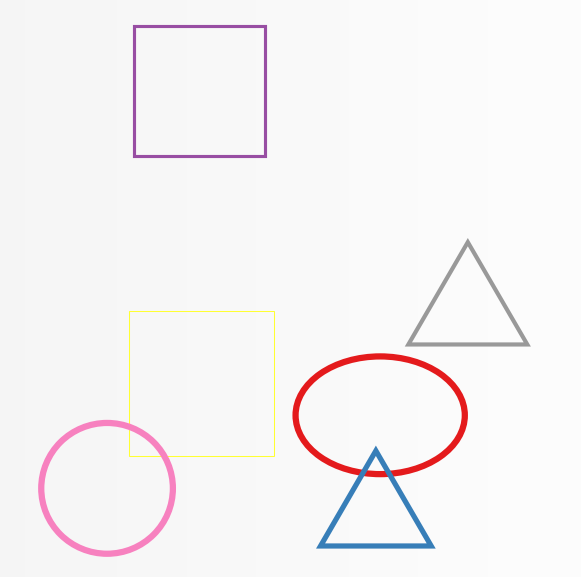[{"shape": "oval", "thickness": 3, "radius": 0.73, "center": [0.654, 0.28]}, {"shape": "triangle", "thickness": 2.5, "radius": 0.55, "center": [0.647, 0.109]}, {"shape": "square", "thickness": 1.5, "radius": 0.56, "center": [0.344, 0.842]}, {"shape": "square", "thickness": 0.5, "radius": 0.63, "center": [0.347, 0.335]}, {"shape": "circle", "thickness": 3, "radius": 0.57, "center": [0.184, 0.154]}, {"shape": "triangle", "thickness": 2, "radius": 0.59, "center": [0.805, 0.462]}]